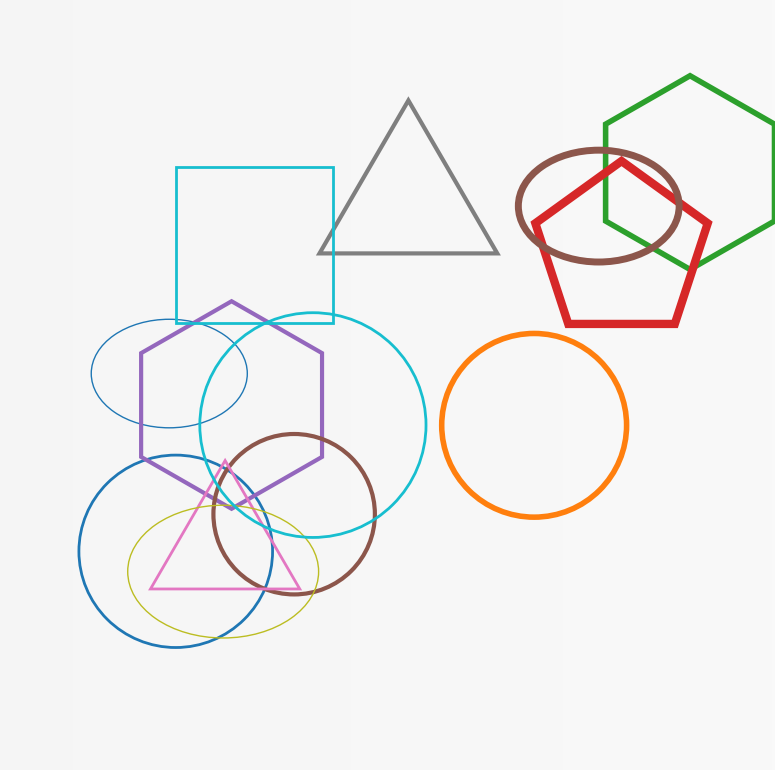[{"shape": "circle", "thickness": 1, "radius": 0.62, "center": [0.227, 0.284]}, {"shape": "oval", "thickness": 0.5, "radius": 0.5, "center": [0.218, 0.515]}, {"shape": "circle", "thickness": 2, "radius": 0.6, "center": [0.689, 0.448]}, {"shape": "hexagon", "thickness": 2, "radius": 0.63, "center": [0.89, 0.776]}, {"shape": "pentagon", "thickness": 3, "radius": 0.58, "center": [0.802, 0.674]}, {"shape": "hexagon", "thickness": 1.5, "radius": 0.67, "center": [0.299, 0.474]}, {"shape": "oval", "thickness": 2.5, "radius": 0.52, "center": [0.773, 0.732]}, {"shape": "circle", "thickness": 1.5, "radius": 0.52, "center": [0.38, 0.332]}, {"shape": "triangle", "thickness": 1, "radius": 0.56, "center": [0.29, 0.291]}, {"shape": "triangle", "thickness": 1.5, "radius": 0.66, "center": [0.527, 0.737]}, {"shape": "oval", "thickness": 0.5, "radius": 0.62, "center": [0.288, 0.258]}, {"shape": "circle", "thickness": 1, "radius": 0.73, "center": [0.404, 0.448]}, {"shape": "square", "thickness": 1, "radius": 0.51, "center": [0.328, 0.681]}]